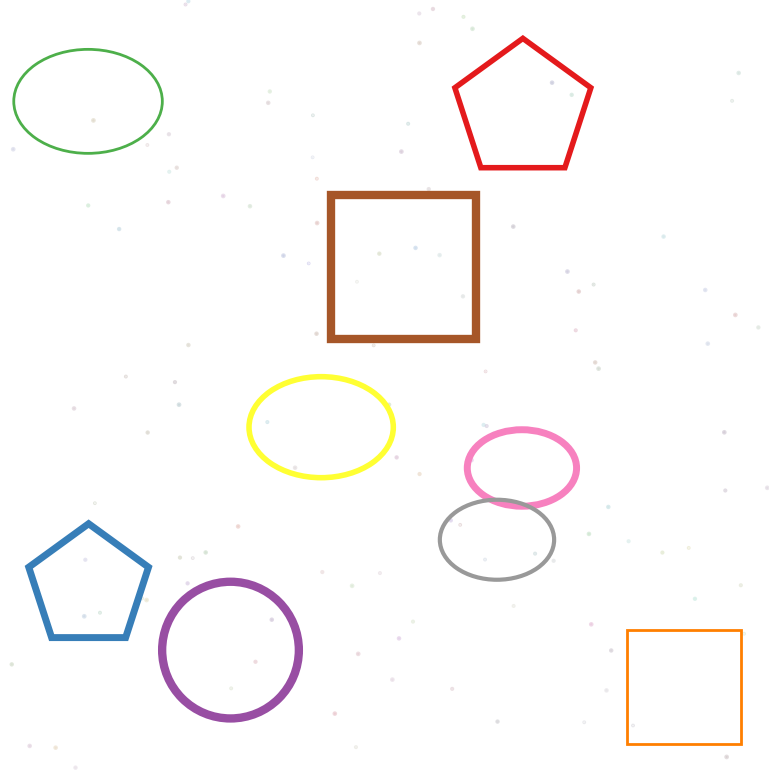[{"shape": "pentagon", "thickness": 2, "radius": 0.46, "center": [0.679, 0.857]}, {"shape": "pentagon", "thickness": 2.5, "radius": 0.41, "center": [0.115, 0.238]}, {"shape": "oval", "thickness": 1, "radius": 0.48, "center": [0.114, 0.868]}, {"shape": "circle", "thickness": 3, "radius": 0.44, "center": [0.299, 0.156]}, {"shape": "square", "thickness": 1, "radius": 0.37, "center": [0.889, 0.108]}, {"shape": "oval", "thickness": 2, "radius": 0.47, "center": [0.417, 0.445]}, {"shape": "square", "thickness": 3, "radius": 0.47, "center": [0.524, 0.654]}, {"shape": "oval", "thickness": 2.5, "radius": 0.35, "center": [0.678, 0.392]}, {"shape": "oval", "thickness": 1.5, "radius": 0.37, "center": [0.645, 0.299]}]